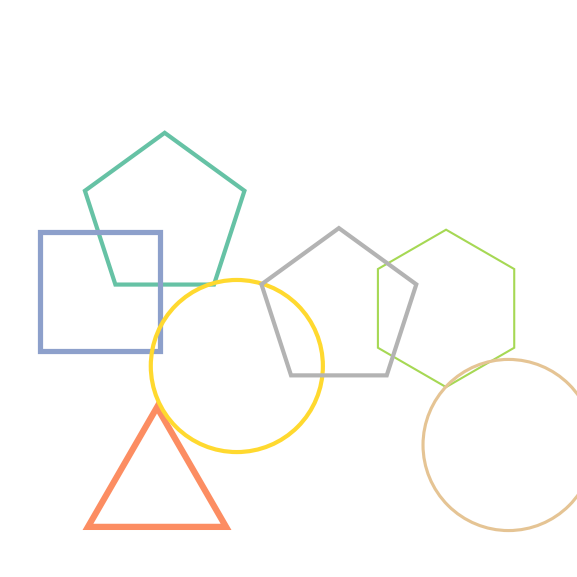[{"shape": "pentagon", "thickness": 2, "radius": 0.73, "center": [0.285, 0.624]}, {"shape": "triangle", "thickness": 3, "radius": 0.69, "center": [0.272, 0.156]}, {"shape": "square", "thickness": 2.5, "radius": 0.52, "center": [0.173, 0.494]}, {"shape": "hexagon", "thickness": 1, "radius": 0.68, "center": [0.772, 0.465]}, {"shape": "circle", "thickness": 2, "radius": 0.75, "center": [0.41, 0.365]}, {"shape": "circle", "thickness": 1.5, "radius": 0.74, "center": [0.881, 0.229]}, {"shape": "pentagon", "thickness": 2, "radius": 0.7, "center": [0.587, 0.463]}]